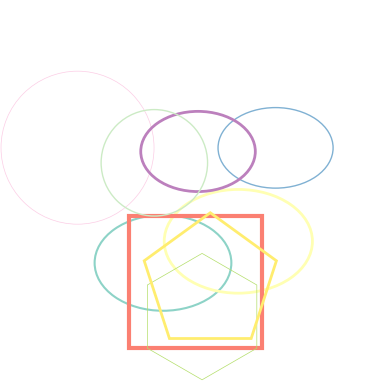[{"shape": "oval", "thickness": 1.5, "radius": 0.89, "center": [0.423, 0.317]}, {"shape": "oval", "thickness": 2, "radius": 0.96, "center": [0.619, 0.373]}, {"shape": "square", "thickness": 3, "radius": 0.86, "center": [0.507, 0.267]}, {"shape": "oval", "thickness": 1, "radius": 0.75, "center": [0.716, 0.616]}, {"shape": "hexagon", "thickness": 0.5, "radius": 0.82, "center": [0.525, 0.178]}, {"shape": "circle", "thickness": 0.5, "radius": 0.99, "center": [0.201, 0.616]}, {"shape": "oval", "thickness": 2, "radius": 0.74, "center": [0.514, 0.607]}, {"shape": "circle", "thickness": 1, "radius": 0.69, "center": [0.401, 0.577]}, {"shape": "pentagon", "thickness": 2, "radius": 0.9, "center": [0.546, 0.267]}]